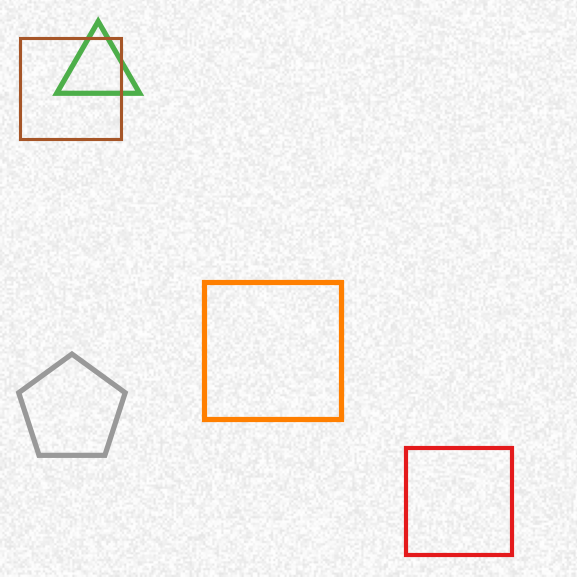[{"shape": "square", "thickness": 2, "radius": 0.46, "center": [0.794, 0.131]}, {"shape": "triangle", "thickness": 2.5, "radius": 0.41, "center": [0.17, 0.879]}, {"shape": "square", "thickness": 2.5, "radius": 0.59, "center": [0.472, 0.392]}, {"shape": "square", "thickness": 1.5, "radius": 0.44, "center": [0.122, 0.846]}, {"shape": "pentagon", "thickness": 2.5, "radius": 0.48, "center": [0.125, 0.289]}]